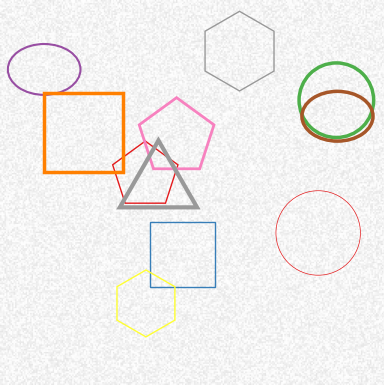[{"shape": "circle", "thickness": 0.5, "radius": 0.55, "center": [0.826, 0.395]}, {"shape": "pentagon", "thickness": 1, "radius": 0.45, "center": [0.377, 0.544]}, {"shape": "square", "thickness": 1, "radius": 0.42, "center": [0.474, 0.338]}, {"shape": "circle", "thickness": 2.5, "radius": 0.48, "center": [0.874, 0.74]}, {"shape": "oval", "thickness": 1.5, "radius": 0.47, "center": [0.115, 0.82]}, {"shape": "square", "thickness": 2.5, "radius": 0.51, "center": [0.216, 0.656]}, {"shape": "hexagon", "thickness": 1, "radius": 0.43, "center": [0.379, 0.212]}, {"shape": "oval", "thickness": 2.5, "radius": 0.46, "center": [0.877, 0.698]}, {"shape": "pentagon", "thickness": 2, "radius": 0.51, "center": [0.459, 0.644]}, {"shape": "triangle", "thickness": 3, "radius": 0.58, "center": [0.412, 0.519]}, {"shape": "hexagon", "thickness": 1, "radius": 0.52, "center": [0.622, 0.867]}]